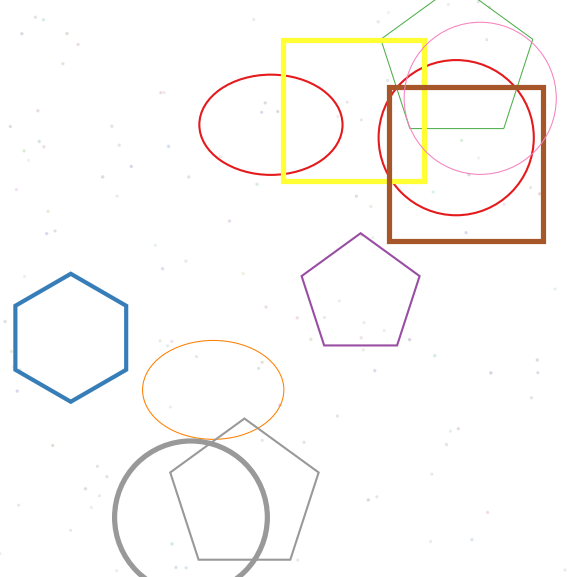[{"shape": "oval", "thickness": 1, "radius": 0.62, "center": [0.469, 0.783]}, {"shape": "circle", "thickness": 1, "radius": 0.67, "center": [0.79, 0.761]}, {"shape": "hexagon", "thickness": 2, "radius": 0.55, "center": [0.123, 0.414]}, {"shape": "pentagon", "thickness": 0.5, "radius": 0.69, "center": [0.791, 0.888]}, {"shape": "pentagon", "thickness": 1, "radius": 0.54, "center": [0.624, 0.488]}, {"shape": "oval", "thickness": 0.5, "radius": 0.61, "center": [0.369, 0.324]}, {"shape": "square", "thickness": 2.5, "radius": 0.61, "center": [0.612, 0.808]}, {"shape": "square", "thickness": 2.5, "radius": 0.67, "center": [0.807, 0.715]}, {"shape": "circle", "thickness": 0.5, "radius": 0.66, "center": [0.832, 0.829]}, {"shape": "pentagon", "thickness": 1, "radius": 0.68, "center": [0.423, 0.139]}, {"shape": "circle", "thickness": 2.5, "radius": 0.66, "center": [0.331, 0.103]}]